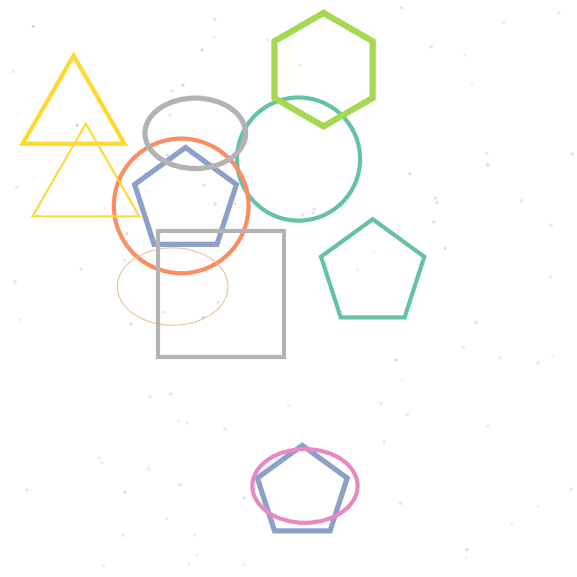[{"shape": "circle", "thickness": 2, "radius": 0.53, "center": [0.517, 0.724]}, {"shape": "pentagon", "thickness": 2, "radius": 0.47, "center": [0.645, 0.526]}, {"shape": "circle", "thickness": 2, "radius": 0.58, "center": [0.314, 0.643]}, {"shape": "pentagon", "thickness": 2.5, "radius": 0.41, "center": [0.523, 0.146]}, {"shape": "pentagon", "thickness": 2.5, "radius": 0.46, "center": [0.321, 0.651]}, {"shape": "oval", "thickness": 2, "radius": 0.46, "center": [0.528, 0.158]}, {"shape": "hexagon", "thickness": 3, "radius": 0.49, "center": [0.56, 0.879]}, {"shape": "triangle", "thickness": 2, "radius": 0.51, "center": [0.127, 0.801]}, {"shape": "triangle", "thickness": 1, "radius": 0.53, "center": [0.149, 0.678]}, {"shape": "oval", "thickness": 0.5, "radius": 0.48, "center": [0.299, 0.503]}, {"shape": "oval", "thickness": 2.5, "radius": 0.44, "center": [0.338, 0.768]}, {"shape": "square", "thickness": 2, "radius": 0.55, "center": [0.382, 0.49]}]